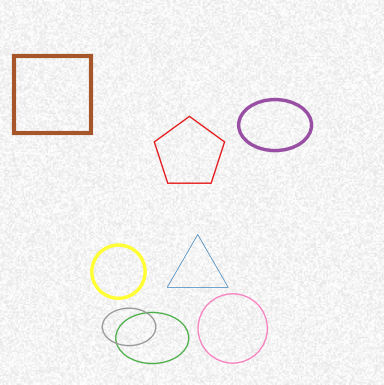[{"shape": "pentagon", "thickness": 1, "radius": 0.48, "center": [0.492, 0.602]}, {"shape": "triangle", "thickness": 0.5, "radius": 0.46, "center": [0.514, 0.299]}, {"shape": "oval", "thickness": 1, "radius": 0.47, "center": [0.396, 0.122]}, {"shape": "oval", "thickness": 2.5, "radius": 0.47, "center": [0.715, 0.675]}, {"shape": "circle", "thickness": 2.5, "radius": 0.35, "center": [0.308, 0.294]}, {"shape": "square", "thickness": 3, "radius": 0.5, "center": [0.137, 0.755]}, {"shape": "circle", "thickness": 1, "radius": 0.45, "center": [0.604, 0.147]}, {"shape": "oval", "thickness": 1, "radius": 0.35, "center": [0.335, 0.151]}]